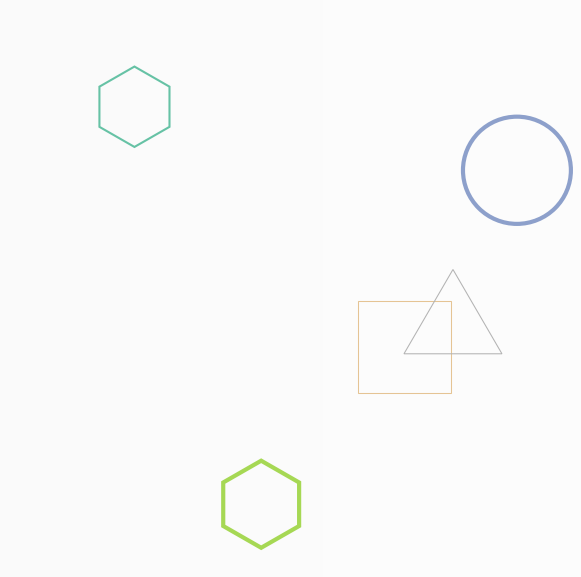[{"shape": "hexagon", "thickness": 1, "radius": 0.35, "center": [0.231, 0.814]}, {"shape": "circle", "thickness": 2, "radius": 0.46, "center": [0.889, 0.704]}, {"shape": "hexagon", "thickness": 2, "radius": 0.38, "center": [0.449, 0.126]}, {"shape": "square", "thickness": 0.5, "radius": 0.4, "center": [0.695, 0.399]}, {"shape": "triangle", "thickness": 0.5, "radius": 0.49, "center": [0.779, 0.435]}]